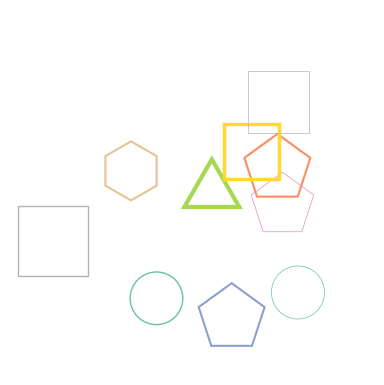[{"shape": "circle", "thickness": 1, "radius": 0.34, "center": [0.406, 0.225]}, {"shape": "circle", "thickness": 0.5, "radius": 0.34, "center": [0.774, 0.24]}, {"shape": "pentagon", "thickness": 1.5, "radius": 0.45, "center": [0.72, 0.562]}, {"shape": "pentagon", "thickness": 1.5, "radius": 0.45, "center": [0.602, 0.174]}, {"shape": "pentagon", "thickness": 0.5, "radius": 0.43, "center": [0.734, 0.467]}, {"shape": "triangle", "thickness": 3, "radius": 0.41, "center": [0.55, 0.504]}, {"shape": "square", "thickness": 2.5, "radius": 0.36, "center": [0.653, 0.607]}, {"shape": "hexagon", "thickness": 1.5, "radius": 0.38, "center": [0.34, 0.556]}, {"shape": "square", "thickness": 1, "radius": 0.46, "center": [0.139, 0.373]}, {"shape": "square", "thickness": 0.5, "radius": 0.4, "center": [0.723, 0.736]}]